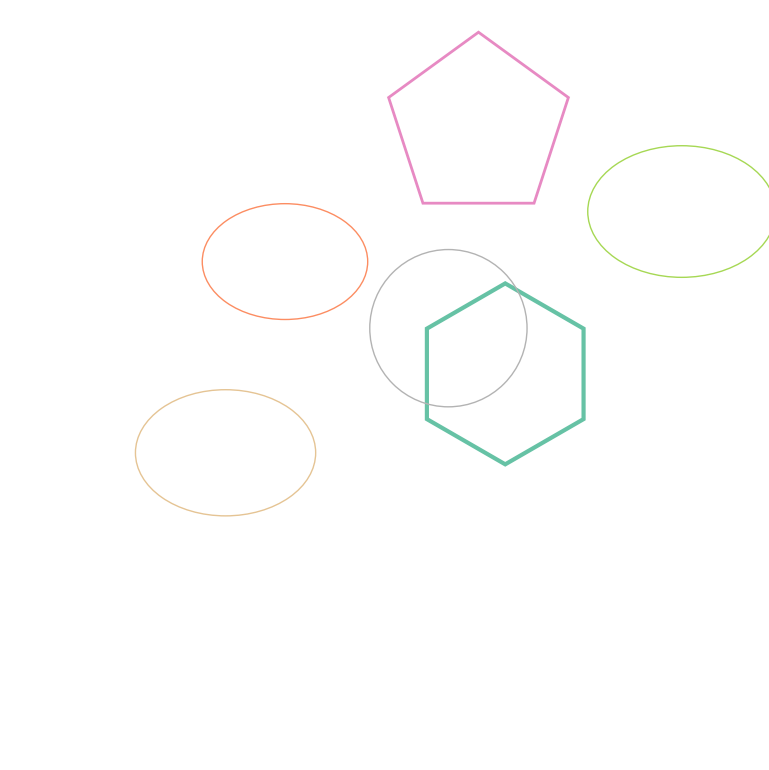[{"shape": "hexagon", "thickness": 1.5, "radius": 0.59, "center": [0.656, 0.514]}, {"shape": "oval", "thickness": 0.5, "radius": 0.54, "center": [0.37, 0.66]}, {"shape": "pentagon", "thickness": 1, "radius": 0.61, "center": [0.621, 0.835]}, {"shape": "oval", "thickness": 0.5, "radius": 0.61, "center": [0.885, 0.725]}, {"shape": "oval", "thickness": 0.5, "radius": 0.59, "center": [0.293, 0.412]}, {"shape": "circle", "thickness": 0.5, "radius": 0.51, "center": [0.582, 0.574]}]